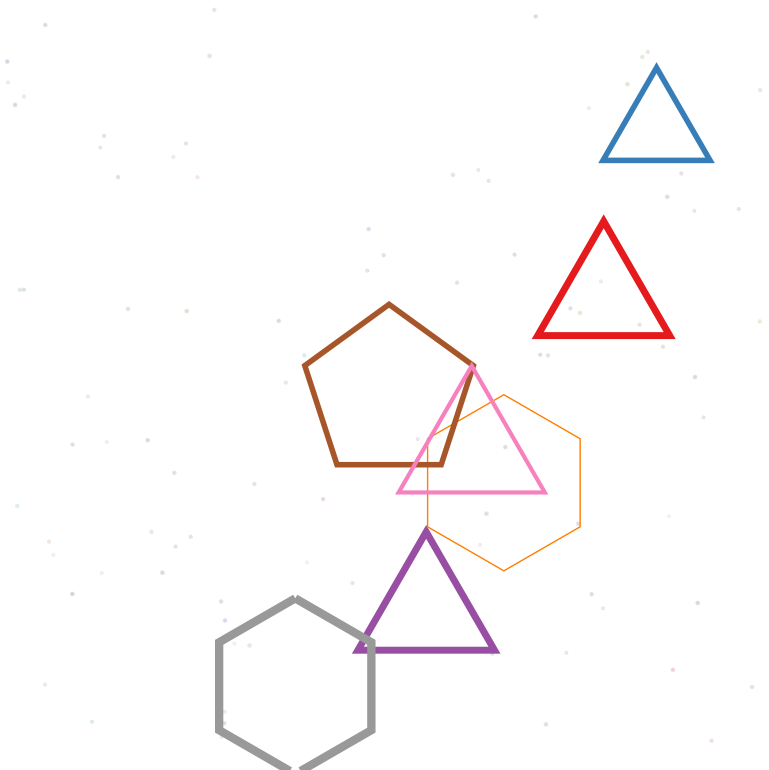[{"shape": "triangle", "thickness": 2.5, "radius": 0.49, "center": [0.784, 0.614]}, {"shape": "triangle", "thickness": 2, "radius": 0.4, "center": [0.853, 0.832]}, {"shape": "triangle", "thickness": 2.5, "radius": 0.51, "center": [0.553, 0.207]}, {"shape": "hexagon", "thickness": 0.5, "radius": 0.57, "center": [0.654, 0.373]}, {"shape": "pentagon", "thickness": 2, "radius": 0.58, "center": [0.505, 0.49]}, {"shape": "triangle", "thickness": 1.5, "radius": 0.55, "center": [0.613, 0.415]}, {"shape": "hexagon", "thickness": 3, "radius": 0.57, "center": [0.383, 0.109]}]